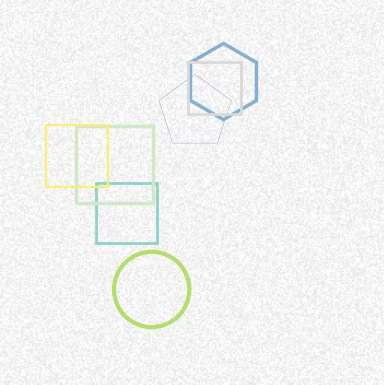[{"shape": "square", "thickness": 2, "radius": 0.39, "center": [0.328, 0.447]}, {"shape": "pentagon", "thickness": 0.5, "radius": 0.49, "center": [0.507, 0.708]}, {"shape": "hexagon", "thickness": 2.5, "radius": 0.49, "center": [0.58, 0.788]}, {"shape": "circle", "thickness": 3, "radius": 0.49, "center": [0.394, 0.248]}, {"shape": "square", "thickness": 2, "radius": 0.34, "center": [0.557, 0.772]}, {"shape": "square", "thickness": 2.5, "radius": 0.5, "center": [0.296, 0.572]}, {"shape": "square", "thickness": 1.5, "radius": 0.4, "center": [0.2, 0.594]}]